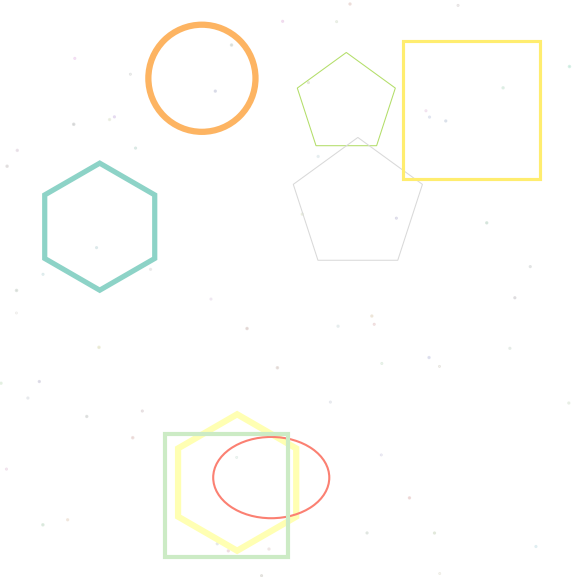[{"shape": "hexagon", "thickness": 2.5, "radius": 0.55, "center": [0.173, 0.607]}, {"shape": "hexagon", "thickness": 3, "radius": 0.59, "center": [0.411, 0.164]}, {"shape": "oval", "thickness": 1, "radius": 0.5, "center": [0.47, 0.172]}, {"shape": "circle", "thickness": 3, "radius": 0.46, "center": [0.35, 0.864]}, {"shape": "pentagon", "thickness": 0.5, "radius": 0.45, "center": [0.6, 0.819]}, {"shape": "pentagon", "thickness": 0.5, "radius": 0.59, "center": [0.62, 0.644]}, {"shape": "square", "thickness": 2, "radius": 0.53, "center": [0.392, 0.141]}, {"shape": "square", "thickness": 1.5, "radius": 0.6, "center": [0.816, 0.809]}]